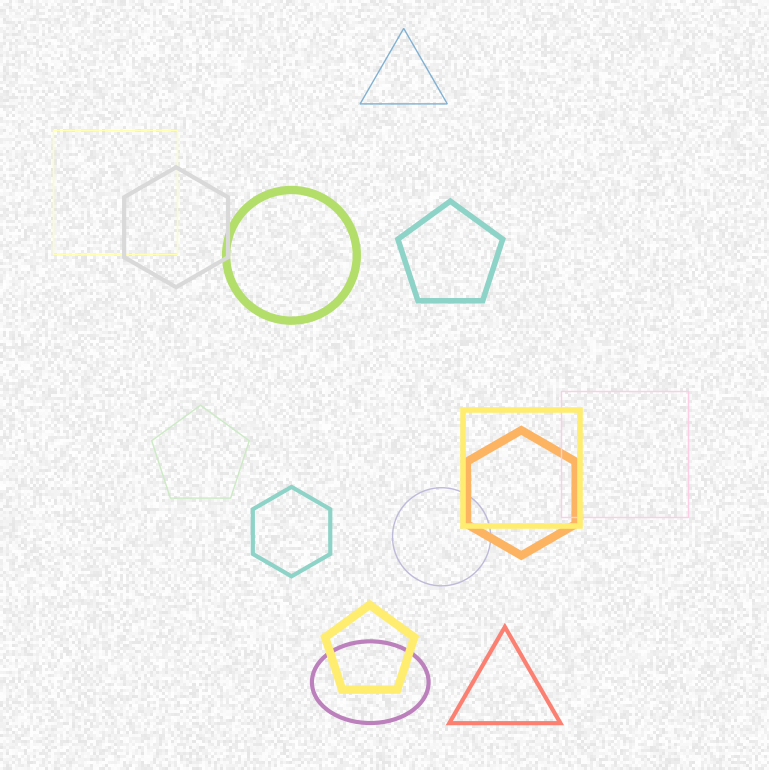[{"shape": "hexagon", "thickness": 1.5, "radius": 0.29, "center": [0.379, 0.31]}, {"shape": "pentagon", "thickness": 2, "radius": 0.36, "center": [0.585, 0.667]}, {"shape": "square", "thickness": 0.5, "radius": 0.4, "center": [0.149, 0.751]}, {"shape": "circle", "thickness": 0.5, "radius": 0.32, "center": [0.573, 0.303]}, {"shape": "triangle", "thickness": 1.5, "radius": 0.42, "center": [0.656, 0.102]}, {"shape": "triangle", "thickness": 0.5, "radius": 0.33, "center": [0.524, 0.898]}, {"shape": "hexagon", "thickness": 3, "radius": 0.41, "center": [0.677, 0.36]}, {"shape": "circle", "thickness": 3, "radius": 0.42, "center": [0.378, 0.668]}, {"shape": "square", "thickness": 0.5, "radius": 0.41, "center": [0.811, 0.411]}, {"shape": "hexagon", "thickness": 1.5, "radius": 0.39, "center": [0.229, 0.705]}, {"shape": "oval", "thickness": 1.5, "radius": 0.38, "center": [0.481, 0.114]}, {"shape": "pentagon", "thickness": 0.5, "radius": 0.33, "center": [0.26, 0.407]}, {"shape": "pentagon", "thickness": 3, "radius": 0.3, "center": [0.48, 0.154]}, {"shape": "square", "thickness": 2, "radius": 0.38, "center": [0.677, 0.392]}]